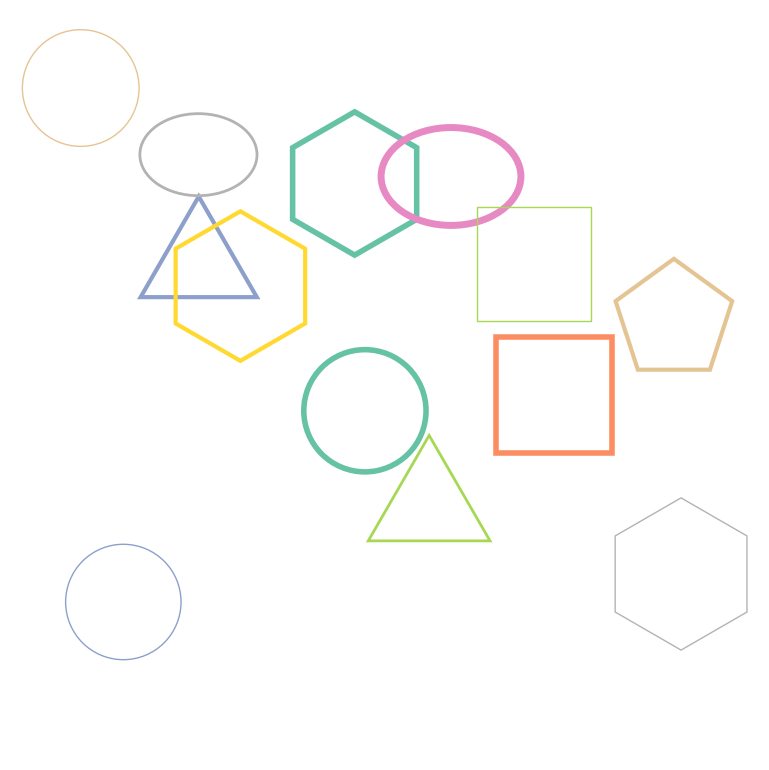[{"shape": "hexagon", "thickness": 2, "radius": 0.47, "center": [0.461, 0.762]}, {"shape": "circle", "thickness": 2, "radius": 0.4, "center": [0.474, 0.467]}, {"shape": "square", "thickness": 2, "radius": 0.38, "center": [0.72, 0.487]}, {"shape": "circle", "thickness": 0.5, "radius": 0.37, "center": [0.16, 0.218]}, {"shape": "triangle", "thickness": 1.5, "radius": 0.44, "center": [0.258, 0.658]}, {"shape": "oval", "thickness": 2.5, "radius": 0.45, "center": [0.586, 0.771]}, {"shape": "triangle", "thickness": 1, "radius": 0.46, "center": [0.557, 0.343]}, {"shape": "square", "thickness": 0.5, "radius": 0.37, "center": [0.693, 0.657]}, {"shape": "hexagon", "thickness": 1.5, "radius": 0.49, "center": [0.312, 0.628]}, {"shape": "pentagon", "thickness": 1.5, "radius": 0.4, "center": [0.875, 0.584]}, {"shape": "circle", "thickness": 0.5, "radius": 0.38, "center": [0.105, 0.886]}, {"shape": "oval", "thickness": 1, "radius": 0.38, "center": [0.258, 0.799]}, {"shape": "hexagon", "thickness": 0.5, "radius": 0.49, "center": [0.885, 0.255]}]